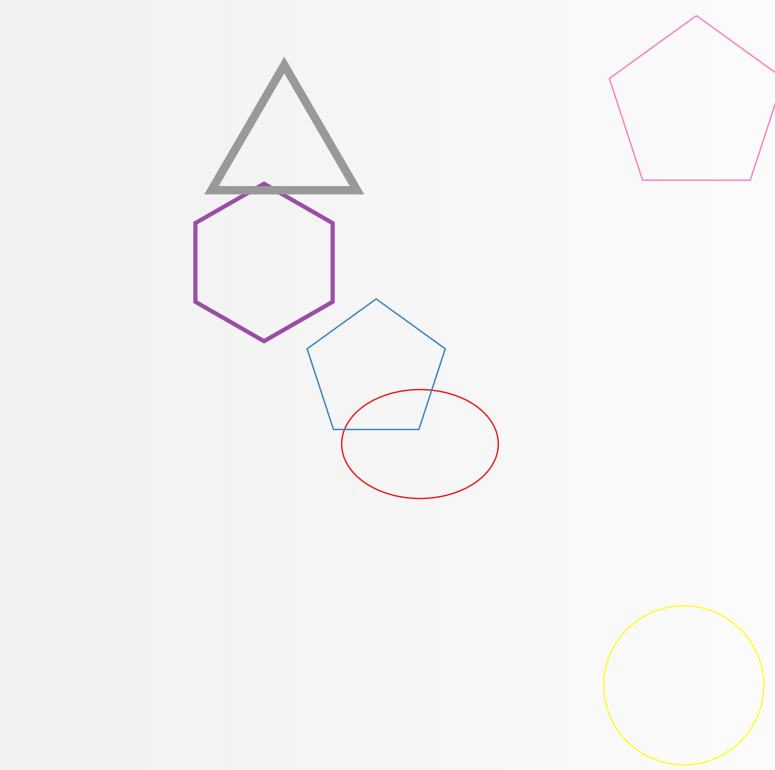[{"shape": "oval", "thickness": 0.5, "radius": 0.51, "center": [0.542, 0.423]}, {"shape": "pentagon", "thickness": 0.5, "radius": 0.47, "center": [0.485, 0.518]}, {"shape": "hexagon", "thickness": 1.5, "radius": 0.51, "center": [0.341, 0.659]}, {"shape": "circle", "thickness": 0.5, "radius": 0.52, "center": [0.882, 0.11]}, {"shape": "pentagon", "thickness": 0.5, "radius": 0.59, "center": [0.899, 0.862]}, {"shape": "triangle", "thickness": 3, "radius": 0.54, "center": [0.367, 0.807]}]